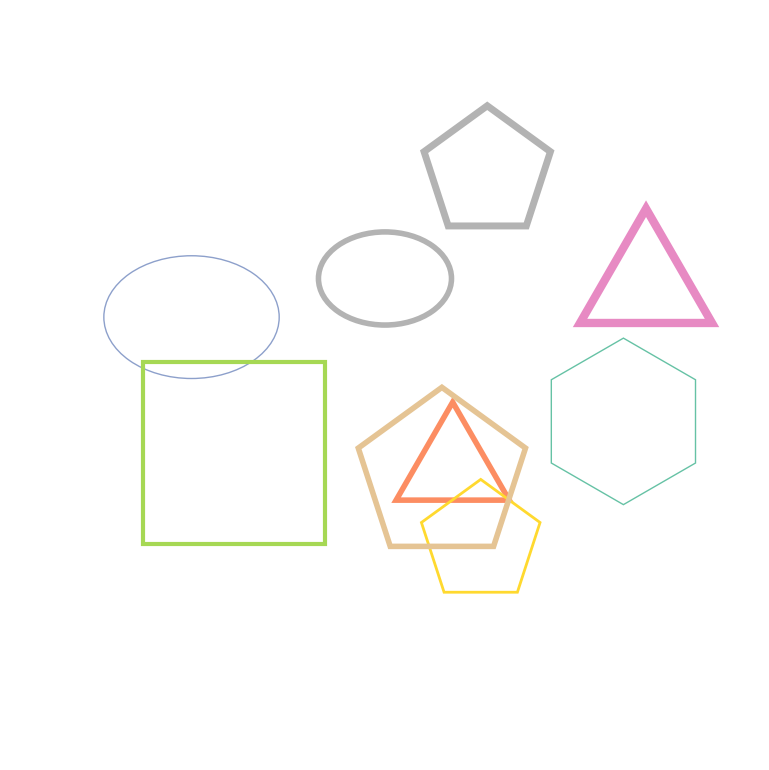[{"shape": "hexagon", "thickness": 0.5, "radius": 0.54, "center": [0.81, 0.453]}, {"shape": "triangle", "thickness": 2, "radius": 0.42, "center": [0.588, 0.393]}, {"shape": "oval", "thickness": 0.5, "radius": 0.57, "center": [0.249, 0.588]}, {"shape": "triangle", "thickness": 3, "radius": 0.49, "center": [0.839, 0.63]}, {"shape": "square", "thickness": 1.5, "radius": 0.59, "center": [0.304, 0.411]}, {"shape": "pentagon", "thickness": 1, "radius": 0.4, "center": [0.624, 0.296]}, {"shape": "pentagon", "thickness": 2, "radius": 0.57, "center": [0.574, 0.383]}, {"shape": "pentagon", "thickness": 2.5, "radius": 0.43, "center": [0.633, 0.776]}, {"shape": "oval", "thickness": 2, "radius": 0.43, "center": [0.5, 0.638]}]